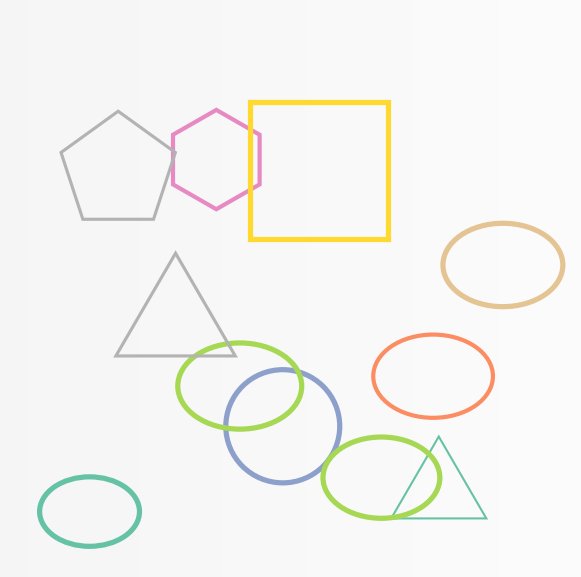[{"shape": "oval", "thickness": 2.5, "radius": 0.43, "center": [0.154, 0.113]}, {"shape": "triangle", "thickness": 1, "radius": 0.47, "center": [0.755, 0.149]}, {"shape": "oval", "thickness": 2, "radius": 0.51, "center": [0.745, 0.348]}, {"shape": "circle", "thickness": 2.5, "radius": 0.49, "center": [0.486, 0.261]}, {"shape": "hexagon", "thickness": 2, "radius": 0.43, "center": [0.372, 0.723]}, {"shape": "oval", "thickness": 2.5, "radius": 0.53, "center": [0.412, 0.331]}, {"shape": "oval", "thickness": 2.5, "radius": 0.5, "center": [0.656, 0.172]}, {"shape": "square", "thickness": 2.5, "radius": 0.59, "center": [0.549, 0.704]}, {"shape": "oval", "thickness": 2.5, "radius": 0.52, "center": [0.865, 0.54]}, {"shape": "triangle", "thickness": 1.5, "radius": 0.59, "center": [0.302, 0.442]}, {"shape": "pentagon", "thickness": 1.5, "radius": 0.52, "center": [0.203, 0.703]}]